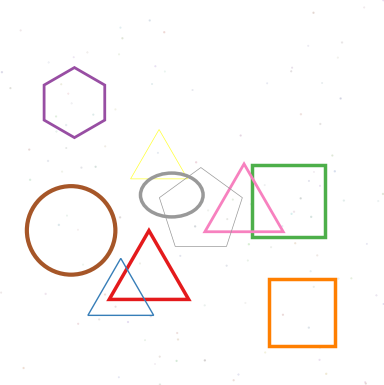[{"shape": "triangle", "thickness": 2.5, "radius": 0.6, "center": [0.387, 0.282]}, {"shape": "triangle", "thickness": 1, "radius": 0.49, "center": [0.314, 0.23]}, {"shape": "square", "thickness": 2.5, "radius": 0.47, "center": [0.75, 0.478]}, {"shape": "hexagon", "thickness": 2, "radius": 0.45, "center": [0.193, 0.734]}, {"shape": "square", "thickness": 2.5, "radius": 0.43, "center": [0.784, 0.187]}, {"shape": "triangle", "thickness": 0.5, "radius": 0.43, "center": [0.413, 0.578]}, {"shape": "circle", "thickness": 3, "radius": 0.57, "center": [0.185, 0.402]}, {"shape": "triangle", "thickness": 2, "radius": 0.59, "center": [0.634, 0.457]}, {"shape": "pentagon", "thickness": 0.5, "radius": 0.57, "center": [0.522, 0.452]}, {"shape": "oval", "thickness": 2.5, "radius": 0.41, "center": [0.446, 0.494]}]